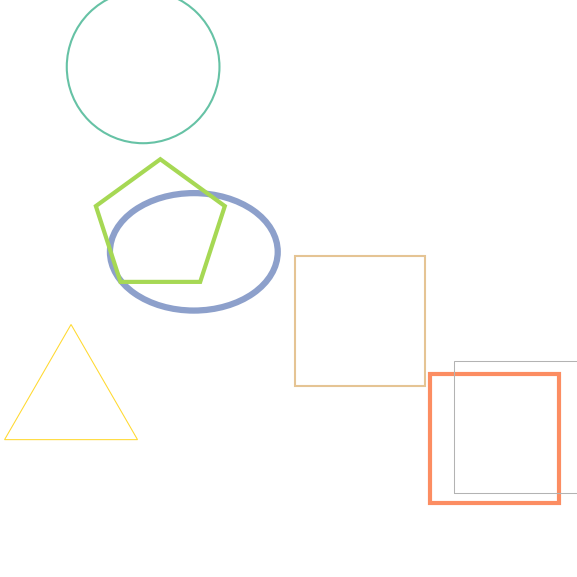[{"shape": "circle", "thickness": 1, "radius": 0.66, "center": [0.248, 0.883]}, {"shape": "square", "thickness": 2, "radius": 0.56, "center": [0.856, 0.24]}, {"shape": "oval", "thickness": 3, "radius": 0.73, "center": [0.336, 0.563]}, {"shape": "pentagon", "thickness": 2, "radius": 0.59, "center": [0.278, 0.606]}, {"shape": "triangle", "thickness": 0.5, "radius": 0.66, "center": [0.123, 0.304]}, {"shape": "square", "thickness": 1, "radius": 0.57, "center": [0.623, 0.444]}, {"shape": "square", "thickness": 0.5, "radius": 0.57, "center": [0.9, 0.26]}]